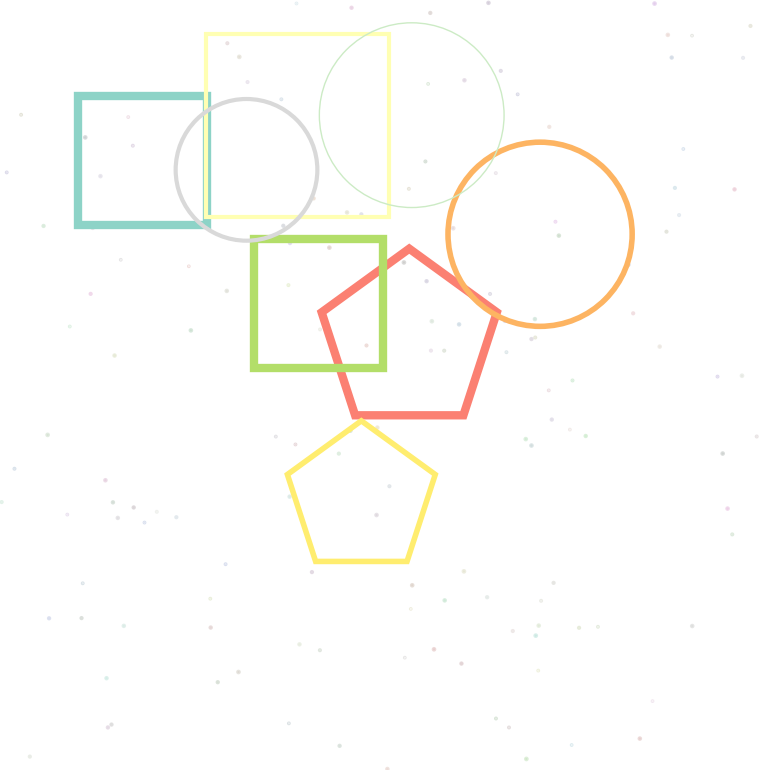[{"shape": "square", "thickness": 3, "radius": 0.42, "center": [0.186, 0.791]}, {"shape": "square", "thickness": 1.5, "radius": 0.59, "center": [0.387, 0.838]}, {"shape": "pentagon", "thickness": 3, "radius": 0.6, "center": [0.531, 0.557]}, {"shape": "circle", "thickness": 2, "radius": 0.6, "center": [0.701, 0.696]}, {"shape": "square", "thickness": 3, "radius": 0.42, "center": [0.413, 0.606]}, {"shape": "circle", "thickness": 1.5, "radius": 0.46, "center": [0.32, 0.779]}, {"shape": "circle", "thickness": 0.5, "radius": 0.6, "center": [0.535, 0.85]}, {"shape": "pentagon", "thickness": 2, "radius": 0.5, "center": [0.469, 0.353]}]